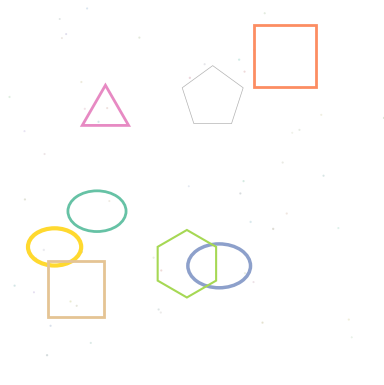[{"shape": "oval", "thickness": 2, "radius": 0.38, "center": [0.252, 0.451]}, {"shape": "square", "thickness": 2, "radius": 0.41, "center": [0.739, 0.854]}, {"shape": "oval", "thickness": 2.5, "radius": 0.41, "center": [0.569, 0.309]}, {"shape": "triangle", "thickness": 2, "radius": 0.35, "center": [0.274, 0.709]}, {"shape": "hexagon", "thickness": 1.5, "radius": 0.44, "center": [0.485, 0.315]}, {"shape": "oval", "thickness": 3, "radius": 0.35, "center": [0.142, 0.359]}, {"shape": "square", "thickness": 2, "radius": 0.37, "center": [0.197, 0.25]}, {"shape": "pentagon", "thickness": 0.5, "radius": 0.42, "center": [0.552, 0.746]}]